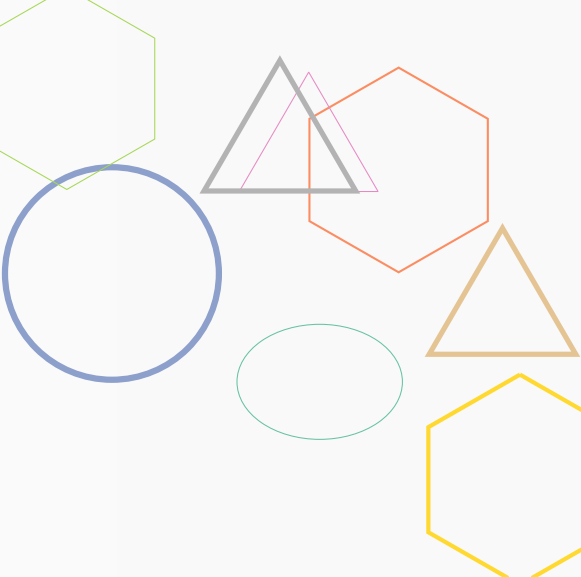[{"shape": "oval", "thickness": 0.5, "radius": 0.71, "center": [0.55, 0.338]}, {"shape": "hexagon", "thickness": 1, "radius": 0.89, "center": [0.686, 0.705]}, {"shape": "circle", "thickness": 3, "radius": 0.92, "center": [0.193, 0.526]}, {"shape": "triangle", "thickness": 0.5, "radius": 0.69, "center": [0.531, 0.736]}, {"shape": "hexagon", "thickness": 0.5, "radius": 0.87, "center": [0.115, 0.846]}, {"shape": "hexagon", "thickness": 2, "radius": 0.91, "center": [0.895, 0.168]}, {"shape": "triangle", "thickness": 2.5, "radius": 0.73, "center": [0.865, 0.458]}, {"shape": "triangle", "thickness": 2.5, "radius": 0.75, "center": [0.482, 0.744]}]